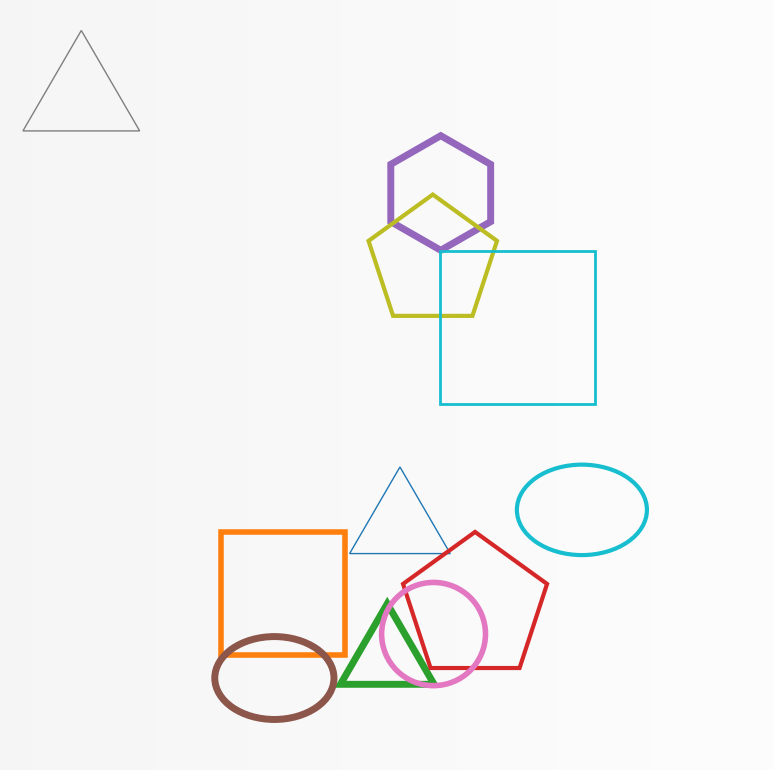[{"shape": "triangle", "thickness": 0.5, "radius": 0.37, "center": [0.516, 0.319]}, {"shape": "square", "thickness": 2, "radius": 0.4, "center": [0.365, 0.229]}, {"shape": "triangle", "thickness": 2.5, "radius": 0.35, "center": [0.5, 0.146]}, {"shape": "pentagon", "thickness": 1.5, "radius": 0.49, "center": [0.613, 0.211]}, {"shape": "hexagon", "thickness": 2.5, "radius": 0.37, "center": [0.569, 0.749]}, {"shape": "oval", "thickness": 2.5, "radius": 0.38, "center": [0.354, 0.119]}, {"shape": "circle", "thickness": 2, "radius": 0.34, "center": [0.559, 0.177]}, {"shape": "triangle", "thickness": 0.5, "radius": 0.43, "center": [0.105, 0.873]}, {"shape": "pentagon", "thickness": 1.5, "radius": 0.44, "center": [0.558, 0.66]}, {"shape": "square", "thickness": 1, "radius": 0.5, "center": [0.668, 0.575]}, {"shape": "oval", "thickness": 1.5, "radius": 0.42, "center": [0.751, 0.338]}]